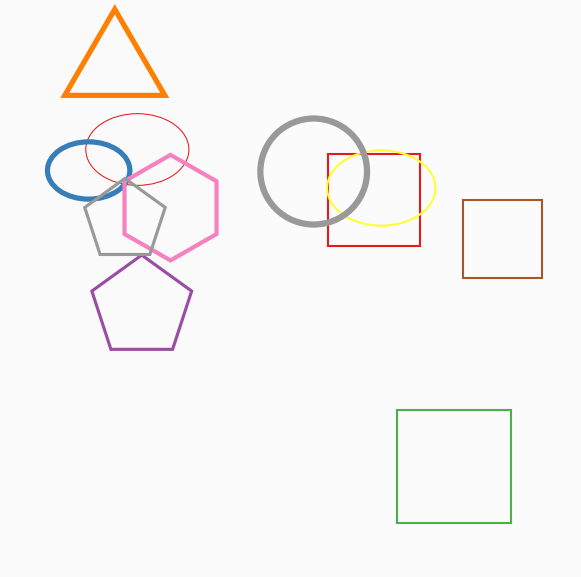[{"shape": "oval", "thickness": 0.5, "radius": 0.44, "center": [0.236, 0.74]}, {"shape": "square", "thickness": 1, "radius": 0.4, "center": [0.643, 0.653]}, {"shape": "oval", "thickness": 2.5, "radius": 0.35, "center": [0.153, 0.704]}, {"shape": "square", "thickness": 1, "radius": 0.49, "center": [0.781, 0.191]}, {"shape": "pentagon", "thickness": 1.5, "radius": 0.45, "center": [0.244, 0.467]}, {"shape": "triangle", "thickness": 2.5, "radius": 0.5, "center": [0.197, 0.884]}, {"shape": "oval", "thickness": 1, "radius": 0.47, "center": [0.656, 0.674]}, {"shape": "square", "thickness": 1, "radius": 0.34, "center": [0.864, 0.586]}, {"shape": "hexagon", "thickness": 2, "radius": 0.46, "center": [0.293, 0.64]}, {"shape": "circle", "thickness": 3, "radius": 0.46, "center": [0.54, 0.702]}, {"shape": "pentagon", "thickness": 1.5, "radius": 0.36, "center": [0.215, 0.617]}]